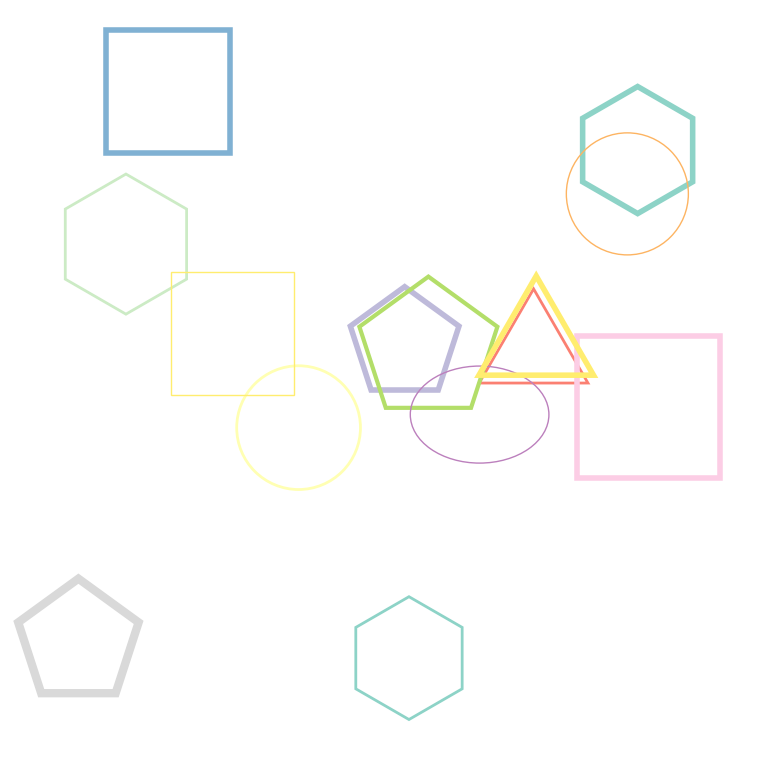[{"shape": "hexagon", "thickness": 1, "radius": 0.4, "center": [0.531, 0.145]}, {"shape": "hexagon", "thickness": 2, "radius": 0.41, "center": [0.828, 0.805]}, {"shape": "circle", "thickness": 1, "radius": 0.4, "center": [0.388, 0.445]}, {"shape": "pentagon", "thickness": 2, "radius": 0.37, "center": [0.526, 0.553]}, {"shape": "triangle", "thickness": 1, "radius": 0.41, "center": [0.693, 0.543]}, {"shape": "square", "thickness": 2, "radius": 0.4, "center": [0.218, 0.881]}, {"shape": "circle", "thickness": 0.5, "radius": 0.4, "center": [0.815, 0.748]}, {"shape": "pentagon", "thickness": 1.5, "radius": 0.47, "center": [0.556, 0.547]}, {"shape": "square", "thickness": 2, "radius": 0.46, "center": [0.842, 0.471]}, {"shape": "pentagon", "thickness": 3, "radius": 0.41, "center": [0.102, 0.166]}, {"shape": "oval", "thickness": 0.5, "radius": 0.45, "center": [0.623, 0.462]}, {"shape": "hexagon", "thickness": 1, "radius": 0.45, "center": [0.164, 0.683]}, {"shape": "triangle", "thickness": 2, "radius": 0.43, "center": [0.696, 0.556]}, {"shape": "square", "thickness": 0.5, "radius": 0.4, "center": [0.302, 0.567]}]